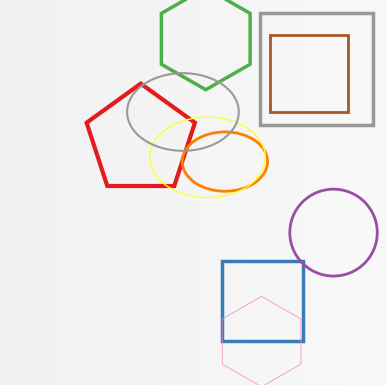[{"shape": "pentagon", "thickness": 3, "radius": 0.73, "center": [0.363, 0.636]}, {"shape": "square", "thickness": 2.5, "radius": 0.52, "center": [0.678, 0.219]}, {"shape": "hexagon", "thickness": 2.5, "radius": 0.66, "center": [0.531, 0.899]}, {"shape": "circle", "thickness": 2, "radius": 0.56, "center": [0.861, 0.396]}, {"shape": "oval", "thickness": 2, "radius": 0.55, "center": [0.58, 0.58]}, {"shape": "oval", "thickness": 1, "radius": 0.75, "center": [0.536, 0.591]}, {"shape": "square", "thickness": 2, "radius": 0.5, "center": [0.797, 0.809]}, {"shape": "hexagon", "thickness": 0.5, "radius": 0.59, "center": [0.675, 0.113]}, {"shape": "square", "thickness": 2.5, "radius": 0.73, "center": [0.818, 0.821]}, {"shape": "oval", "thickness": 1.5, "radius": 0.72, "center": [0.472, 0.709]}]